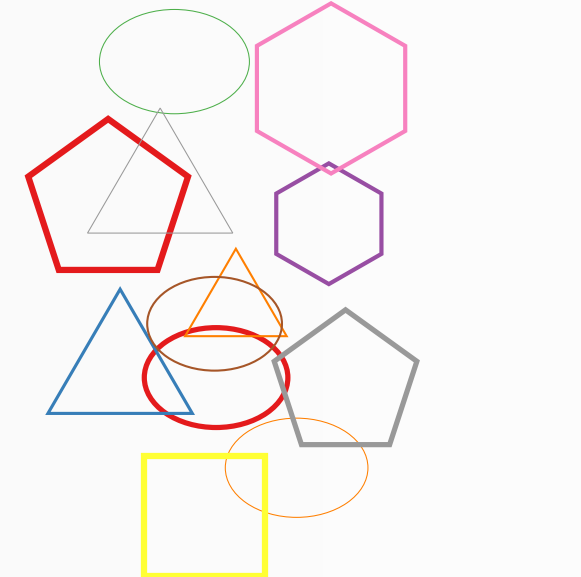[{"shape": "oval", "thickness": 2.5, "radius": 0.62, "center": [0.372, 0.345]}, {"shape": "pentagon", "thickness": 3, "radius": 0.72, "center": [0.186, 0.649]}, {"shape": "triangle", "thickness": 1.5, "radius": 0.72, "center": [0.207, 0.355]}, {"shape": "oval", "thickness": 0.5, "radius": 0.65, "center": [0.3, 0.892]}, {"shape": "hexagon", "thickness": 2, "radius": 0.52, "center": [0.566, 0.612]}, {"shape": "oval", "thickness": 0.5, "radius": 0.61, "center": [0.51, 0.189]}, {"shape": "triangle", "thickness": 1, "radius": 0.5, "center": [0.406, 0.467]}, {"shape": "square", "thickness": 3, "radius": 0.52, "center": [0.351, 0.106]}, {"shape": "oval", "thickness": 1, "radius": 0.58, "center": [0.369, 0.438]}, {"shape": "hexagon", "thickness": 2, "radius": 0.74, "center": [0.57, 0.846]}, {"shape": "triangle", "thickness": 0.5, "radius": 0.72, "center": [0.276, 0.668]}, {"shape": "pentagon", "thickness": 2.5, "radius": 0.65, "center": [0.594, 0.334]}]